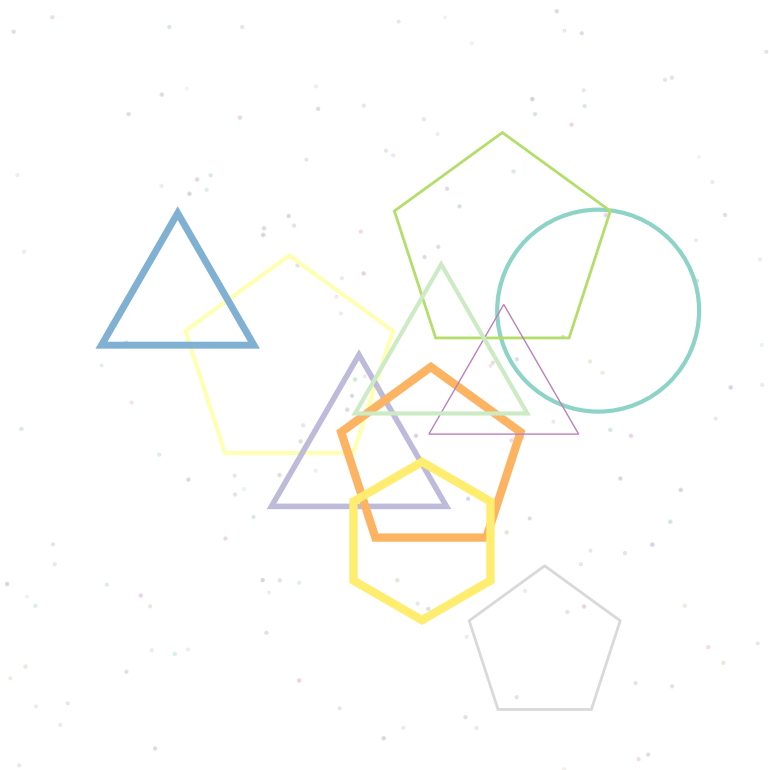[{"shape": "circle", "thickness": 1.5, "radius": 0.66, "center": [0.777, 0.597]}, {"shape": "pentagon", "thickness": 1.5, "radius": 0.71, "center": [0.376, 0.526]}, {"shape": "triangle", "thickness": 2, "radius": 0.66, "center": [0.466, 0.408]}, {"shape": "triangle", "thickness": 2.5, "radius": 0.57, "center": [0.231, 0.609]}, {"shape": "pentagon", "thickness": 3, "radius": 0.61, "center": [0.56, 0.401]}, {"shape": "pentagon", "thickness": 1, "radius": 0.74, "center": [0.652, 0.68]}, {"shape": "pentagon", "thickness": 1, "radius": 0.52, "center": [0.707, 0.162]}, {"shape": "triangle", "thickness": 0.5, "radius": 0.56, "center": [0.654, 0.492]}, {"shape": "triangle", "thickness": 1.5, "radius": 0.65, "center": [0.573, 0.528]}, {"shape": "hexagon", "thickness": 3, "radius": 0.51, "center": [0.548, 0.297]}]